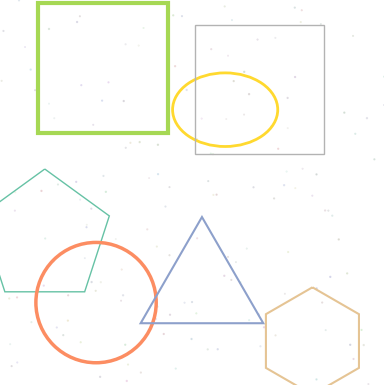[{"shape": "pentagon", "thickness": 1, "radius": 0.88, "center": [0.116, 0.385]}, {"shape": "circle", "thickness": 2.5, "radius": 0.78, "center": [0.249, 0.214]}, {"shape": "triangle", "thickness": 1.5, "radius": 0.92, "center": [0.525, 0.252]}, {"shape": "square", "thickness": 3, "radius": 0.84, "center": [0.267, 0.823]}, {"shape": "oval", "thickness": 2, "radius": 0.68, "center": [0.585, 0.715]}, {"shape": "hexagon", "thickness": 1.5, "radius": 0.7, "center": [0.812, 0.114]}, {"shape": "square", "thickness": 1, "radius": 0.84, "center": [0.673, 0.767]}]